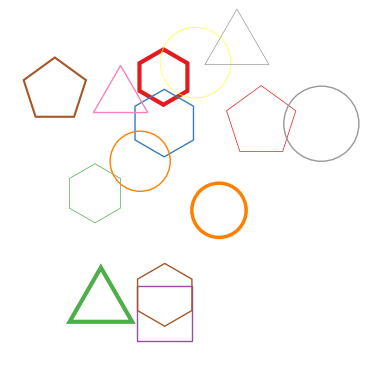[{"shape": "pentagon", "thickness": 0.5, "radius": 0.47, "center": [0.678, 0.683]}, {"shape": "hexagon", "thickness": 3, "radius": 0.36, "center": [0.425, 0.8]}, {"shape": "hexagon", "thickness": 1, "radius": 0.44, "center": [0.427, 0.68]}, {"shape": "triangle", "thickness": 3, "radius": 0.47, "center": [0.262, 0.211]}, {"shape": "hexagon", "thickness": 0.5, "radius": 0.38, "center": [0.247, 0.498]}, {"shape": "square", "thickness": 1, "radius": 0.35, "center": [0.427, 0.185]}, {"shape": "circle", "thickness": 1, "radius": 0.39, "center": [0.364, 0.581]}, {"shape": "circle", "thickness": 2.5, "radius": 0.35, "center": [0.569, 0.454]}, {"shape": "circle", "thickness": 0.5, "radius": 0.46, "center": [0.508, 0.837]}, {"shape": "pentagon", "thickness": 1.5, "radius": 0.43, "center": [0.142, 0.766]}, {"shape": "hexagon", "thickness": 1, "radius": 0.41, "center": [0.428, 0.234]}, {"shape": "triangle", "thickness": 1, "radius": 0.41, "center": [0.313, 0.748]}, {"shape": "triangle", "thickness": 0.5, "radius": 0.48, "center": [0.615, 0.88]}, {"shape": "circle", "thickness": 1, "radius": 0.49, "center": [0.835, 0.679]}]